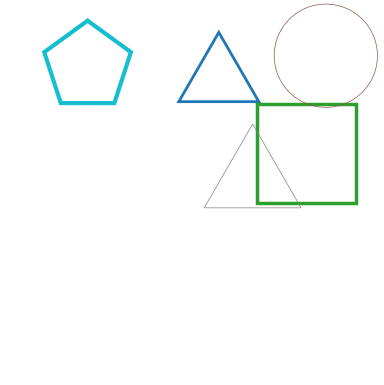[{"shape": "triangle", "thickness": 2, "radius": 0.6, "center": [0.568, 0.796]}, {"shape": "square", "thickness": 2.5, "radius": 0.64, "center": [0.796, 0.602]}, {"shape": "circle", "thickness": 0.5, "radius": 0.67, "center": [0.846, 0.855]}, {"shape": "triangle", "thickness": 0.5, "radius": 0.73, "center": [0.656, 0.533]}, {"shape": "pentagon", "thickness": 3, "radius": 0.59, "center": [0.227, 0.828]}]